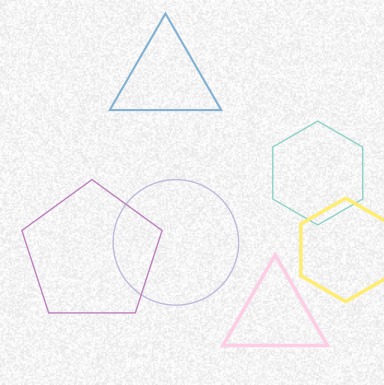[{"shape": "hexagon", "thickness": 1, "radius": 0.67, "center": [0.825, 0.551]}, {"shape": "circle", "thickness": 1, "radius": 0.82, "center": [0.457, 0.37]}, {"shape": "triangle", "thickness": 1.5, "radius": 0.84, "center": [0.43, 0.798]}, {"shape": "triangle", "thickness": 2.5, "radius": 0.78, "center": [0.715, 0.181]}, {"shape": "pentagon", "thickness": 1, "radius": 0.96, "center": [0.239, 0.342]}, {"shape": "hexagon", "thickness": 2.5, "radius": 0.67, "center": [0.898, 0.351]}]